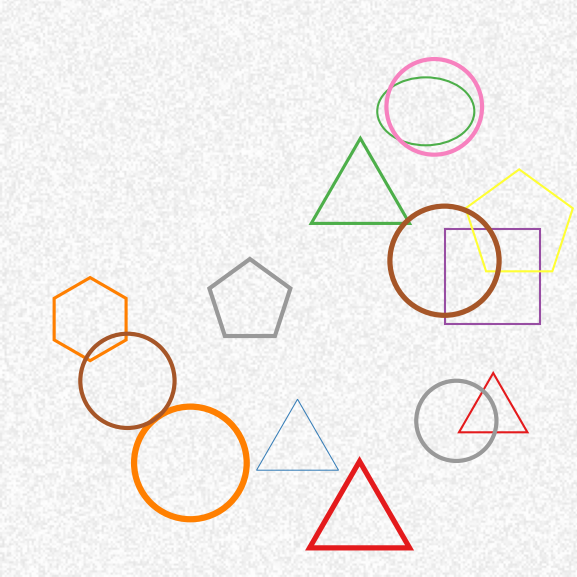[{"shape": "triangle", "thickness": 2.5, "radius": 0.5, "center": [0.623, 0.1]}, {"shape": "triangle", "thickness": 1, "radius": 0.34, "center": [0.854, 0.285]}, {"shape": "triangle", "thickness": 0.5, "radius": 0.41, "center": [0.515, 0.226]}, {"shape": "oval", "thickness": 1, "radius": 0.42, "center": [0.737, 0.806]}, {"shape": "triangle", "thickness": 1.5, "radius": 0.49, "center": [0.624, 0.661]}, {"shape": "square", "thickness": 1, "radius": 0.41, "center": [0.853, 0.52]}, {"shape": "hexagon", "thickness": 1.5, "radius": 0.36, "center": [0.156, 0.447]}, {"shape": "circle", "thickness": 3, "radius": 0.49, "center": [0.33, 0.198]}, {"shape": "pentagon", "thickness": 1, "radius": 0.49, "center": [0.899, 0.608]}, {"shape": "circle", "thickness": 2, "radius": 0.41, "center": [0.221, 0.34]}, {"shape": "circle", "thickness": 2.5, "radius": 0.47, "center": [0.77, 0.548]}, {"shape": "circle", "thickness": 2, "radius": 0.41, "center": [0.752, 0.814]}, {"shape": "pentagon", "thickness": 2, "radius": 0.37, "center": [0.433, 0.477]}, {"shape": "circle", "thickness": 2, "radius": 0.35, "center": [0.79, 0.27]}]